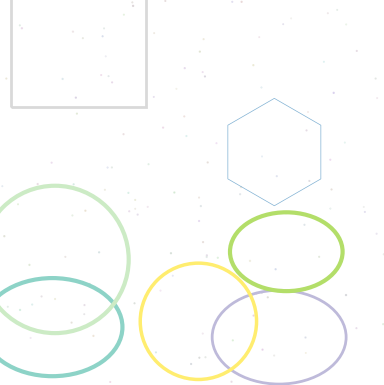[{"shape": "oval", "thickness": 3, "radius": 0.91, "center": [0.136, 0.15]}, {"shape": "oval", "thickness": 2, "radius": 0.87, "center": [0.725, 0.124]}, {"shape": "hexagon", "thickness": 0.5, "radius": 0.7, "center": [0.713, 0.605]}, {"shape": "oval", "thickness": 3, "radius": 0.73, "center": [0.744, 0.346]}, {"shape": "square", "thickness": 2, "radius": 0.88, "center": [0.204, 0.896]}, {"shape": "circle", "thickness": 3, "radius": 0.96, "center": [0.143, 0.326]}, {"shape": "circle", "thickness": 2.5, "radius": 0.76, "center": [0.515, 0.165]}]